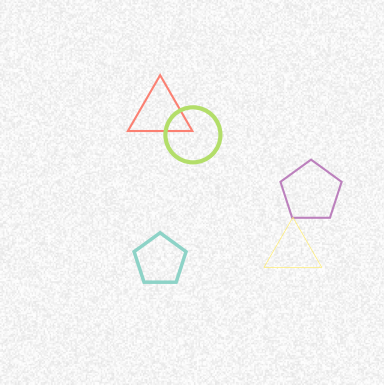[{"shape": "pentagon", "thickness": 2.5, "radius": 0.35, "center": [0.416, 0.324]}, {"shape": "triangle", "thickness": 1.5, "radius": 0.48, "center": [0.416, 0.708]}, {"shape": "circle", "thickness": 3, "radius": 0.36, "center": [0.501, 0.65]}, {"shape": "pentagon", "thickness": 1.5, "radius": 0.42, "center": [0.808, 0.502]}, {"shape": "triangle", "thickness": 0.5, "radius": 0.43, "center": [0.761, 0.349]}]